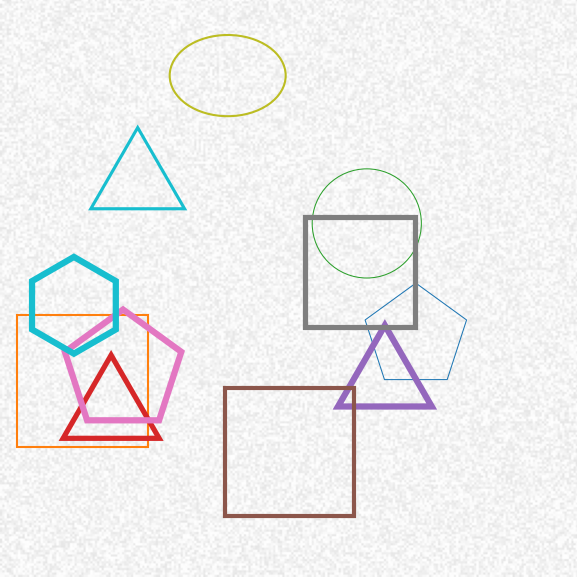[{"shape": "pentagon", "thickness": 0.5, "radius": 0.46, "center": [0.72, 0.417]}, {"shape": "square", "thickness": 1, "radius": 0.57, "center": [0.143, 0.34]}, {"shape": "circle", "thickness": 0.5, "radius": 0.47, "center": [0.635, 0.612]}, {"shape": "triangle", "thickness": 2.5, "radius": 0.48, "center": [0.192, 0.288]}, {"shape": "triangle", "thickness": 3, "radius": 0.47, "center": [0.666, 0.342]}, {"shape": "square", "thickness": 2, "radius": 0.56, "center": [0.501, 0.216]}, {"shape": "pentagon", "thickness": 3, "radius": 0.53, "center": [0.213, 0.357]}, {"shape": "square", "thickness": 2.5, "radius": 0.48, "center": [0.623, 0.528]}, {"shape": "oval", "thickness": 1, "radius": 0.5, "center": [0.394, 0.868]}, {"shape": "triangle", "thickness": 1.5, "radius": 0.47, "center": [0.238, 0.684]}, {"shape": "hexagon", "thickness": 3, "radius": 0.42, "center": [0.128, 0.47]}]